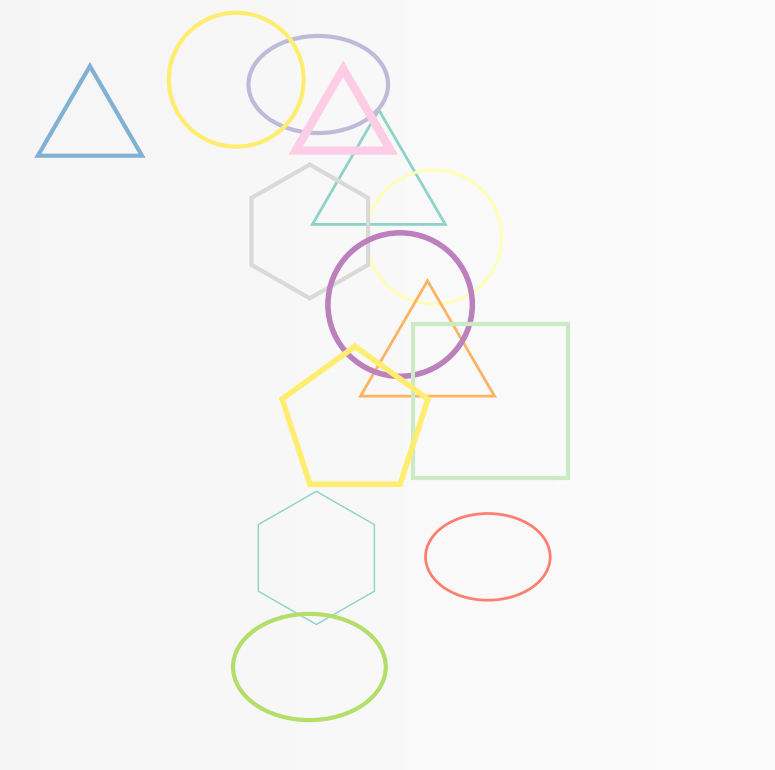[{"shape": "triangle", "thickness": 1, "radius": 0.5, "center": [0.489, 0.758]}, {"shape": "hexagon", "thickness": 0.5, "radius": 0.43, "center": [0.408, 0.275]}, {"shape": "circle", "thickness": 1, "radius": 0.44, "center": [0.56, 0.692]}, {"shape": "oval", "thickness": 1.5, "radius": 0.45, "center": [0.411, 0.89]}, {"shape": "oval", "thickness": 1, "radius": 0.4, "center": [0.629, 0.277]}, {"shape": "triangle", "thickness": 1.5, "radius": 0.39, "center": [0.116, 0.837]}, {"shape": "triangle", "thickness": 1, "radius": 0.5, "center": [0.552, 0.535]}, {"shape": "oval", "thickness": 1.5, "radius": 0.49, "center": [0.399, 0.134]}, {"shape": "triangle", "thickness": 3, "radius": 0.35, "center": [0.443, 0.84]}, {"shape": "hexagon", "thickness": 1.5, "radius": 0.43, "center": [0.4, 0.699]}, {"shape": "circle", "thickness": 2, "radius": 0.47, "center": [0.516, 0.604]}, {"shape": "square", "thickness": 1.5, "radius": 0.5, "center": [0.633, 0.479]}, {"shape": "pentagon", "thickness": 2, "radius": 0.49, "center": [0.458, 0.451]}, {"shape": "circle", "thickness": 1.5, "radius": 0.43, "center": [0.305, 0.896]}]